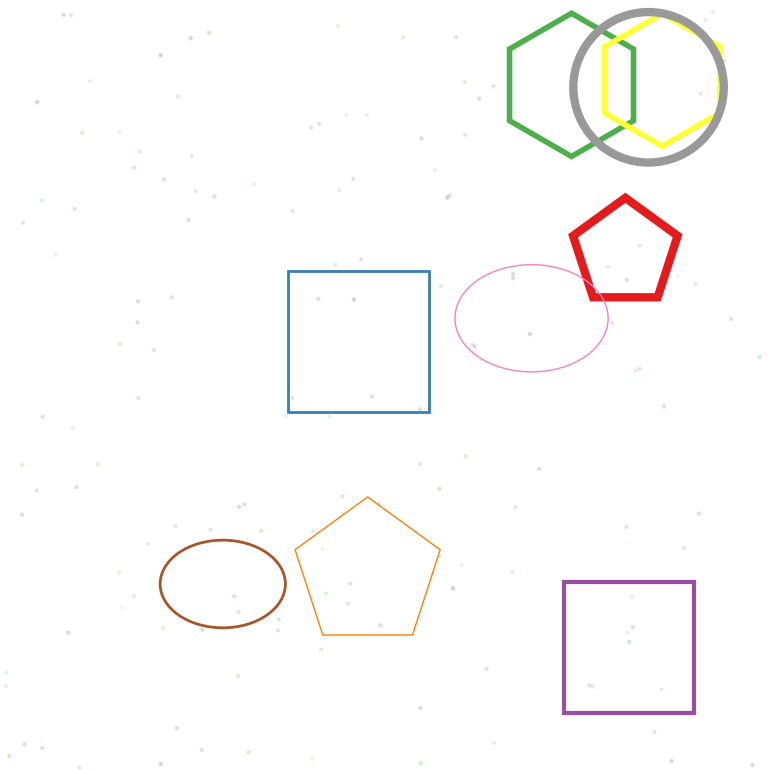[{"shape": "pentagon", "thickness": 3, "radius": 0.36, "center": [0.812, 0.672]}, {"shape": "square", "thickness": 1, "radius": 0.46, "center": [0.466, 0.557]}, {"shape": "hexagon", "thickness": 2, "radius": 0.46, "center": [0.742, 0.89]}, {"shape": "square", "thickness": 1.5, "radius": 0.42, "center": [0.817, 0.159]}, {"shape": "pentagon", "thickness": 0.5, "radius": 0.5, "center": [0.477, 0.255]}, {"shape": "hexagon", "thickness": 2, "radius": 0.43, "center": [0.86, 0.896]}, {"shape": "oval", "thickness": 1, "radius": 0.41, "center": [0.289, 0.242]}, {"shape": "oval", "thickness": 0.5, "radius": 0.5, "center": [0.69, 0.587]}, {"shape": "circle", "thickness": 3, "radius": 0.49, "center": [0.842, 0.887]}]